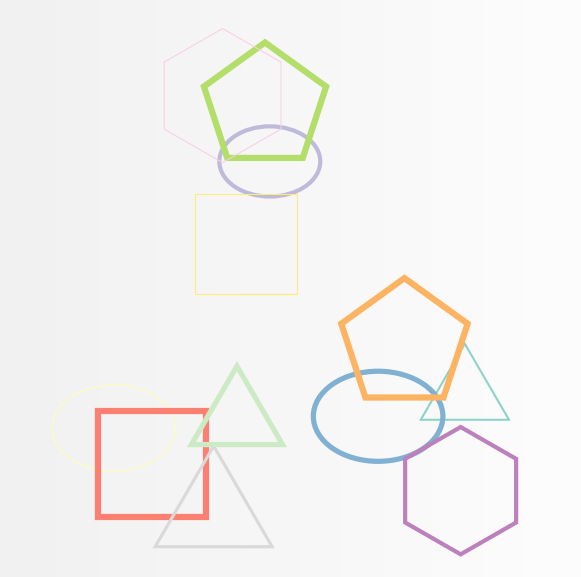[{"shape": "triangle", "thickness": 1, "radius": 0.44, "center": [0.8, 0.316]}, {"shape": "oval", "thickness": 0.5, "radius": 0.53, "center": [0.196, 0.258]}, {"shape": "oval", "thickness": 2, "radius": 0.43, "center": [0.464, 0.72]}, {"shape": "square", "thickness": 3, "radius": 0.46, "center": [0.261, 0.195]}, {"shape": "oval", "thickness": 2.5, "radius": 0.56, "center": [0.651, 0.278]}, {"shape": "pentagon", "thickness": 3, "radius": 0.57, "center": [0.696, 0.403]}, {"shape": "pentagon", "thickness": 3, "radius": 0.55, "center": [0.456, 0.815]}, {"shape": "hexagon", "thickness": 0.5, "radius": 0.58, "center": [0.383, 0.834]}, {"shape": "triangle", "thickness": 1.5, "radius": 0.58, "center": [0.368, 0.111]}, {"shape": "hexagon", "thickness": 2, "radius": 0.55, "center": [0.792, 0.149]}, {"shape": "triangle", "thickness": 2.5, "radius": 0.45, "center": [0.408, 0.275]}, {"shape": "square", "thickness": 0.5, "radius": 0.43, "center": [0.423, 0.577]}]